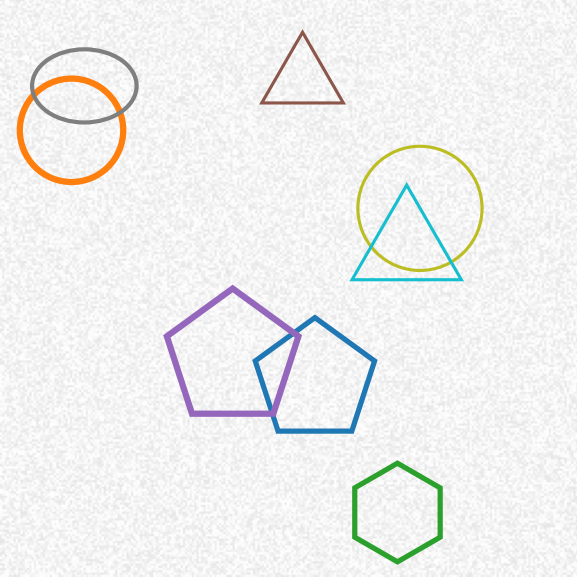[{"shape": "pentagon", "thickness": 2.5, "radius": 0.54, "center": [0.545, 0.341]}, {"shape": "circle", "thickness": 3, "radius": 0.45, "center": [0.124, 0.774]}, {"shape": "hexagon", "thickness": 2.5, "radius": 0.43, "center": [0.688, 0.112]}, {"shape": "pentagon", "thickness": 3, "radius": 0.6, "center": [0.403, 0.38]}, {"shape": "triangle", "thickness": 1.5, "radius": 0.41, "center": [0.524, 0.862]}, {"shape": "oval", "thickness": 2, "radius": 0.45, "center": [0.146, 0.85]}, {"shape": "circle", "thickness": 1.5, "radius": 0.54, "center": [0.727, 0.638]}, {"shape": "triangle", "thickness": 1.5, "radius": 0.55, "center": [0.704, 0.569]}]